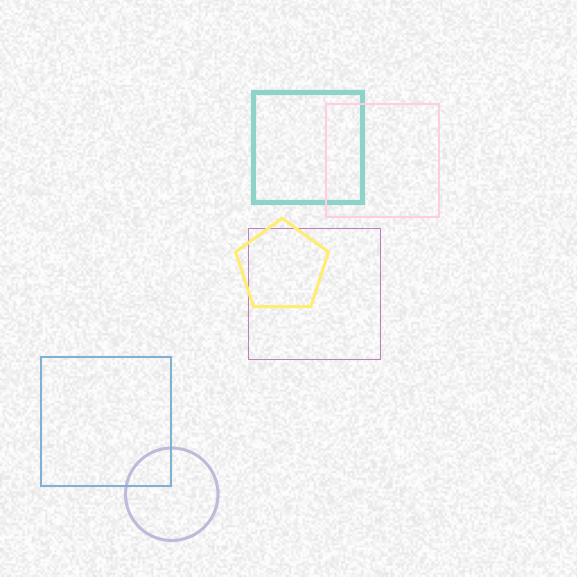[{"shape": "square", "thickness": 2.5, "radius": 0.47, "center": [0.533, 0.745]}, {"shape": "circle", "thickness": 1.5, "radius": 0.4, "center": [0.297, 0.143]}, {"shape": "square", "thickness": 1, "radius": 0.56, "center": [0.184, 0.27]}, {"shape": "square", "thickness": 1, "radius": 0.49, "center": [0.663, 0.721]}, {"shape": "square", "thickness": 0.5, "radius": 0.57, "center": [0.544, 0.491]}, {"shape": "pentagon", "thickness": 1.5, "radius": 0.42, "center": [0.489, 0.537]}]